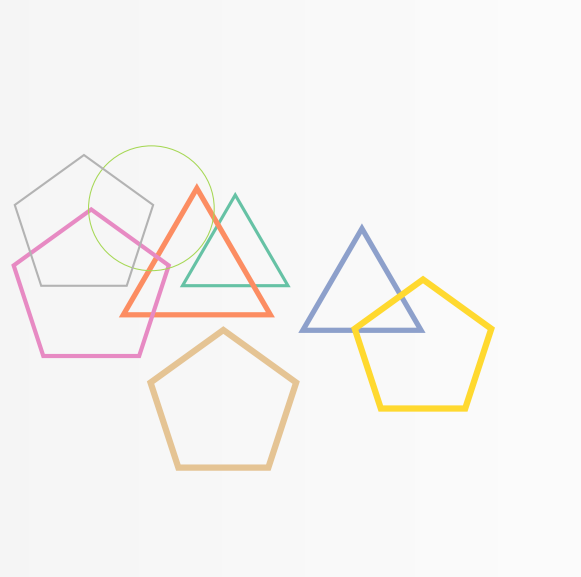[{"shape": "triangle", "thickness": 1.5, "radius": 0.52, "center": [0.405, 0.557]}, {"shape": "triangle", "thickness": 2.5, "radius": 0.73, "center": [0.339, 0.527]}, {"shape": "triangle", "thickness": 2.5, "radius": 0.59, "center": [0.623, 0.486]}, {"shape": "pentagon", "thickness": 2, "radius": 0.7, "center": [0.157, 0.496]}, {"shape": "circle", "thickness": 0.5, "radius": 0.54, "center": [0.26, 0.638]}, {"shape": "pentagon", "thickness": 3, "radius": 0.62, "center": [0.728, 0.392]}, {"shape": "pentagon", "thickness": 3, "radius": 0.66, "center": [0.384, 0.296]}, {"shape": "pentagon", "thickness": 1, "radius": 0.63, "center": [0.144, 0.606]}]